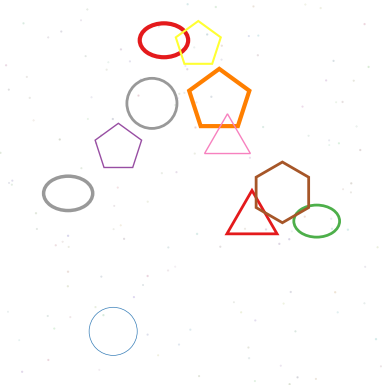[{"shape": "oval", "thickness": 3, "radius": 0.31, "center": [0.426, 0.895]}, {"shape": "triangle", "thickness": 2, "radius": 0.38, "center": [0.654, 0.43]}, {"shape": "circle", "thickness": 0.5, "radius": 0.31, "center": [0.294, 0.139]}, {"shape": "oval", "thickness": 2, "radius": 0.3, "center": [0.823, 0.426]}, {"shape": "pentagon", "thickness": 1, "radius": 0.32, "center": [0.307, 0.616]}, {"shape": "pentagon", "thickness": 3, "radius": 0.41, "center": [0.57, 0.739]}, {"shape": "pentagon", "thickness": 1.5, "radius": 0.31, "center": [0.515, 0.884]}, {"shape": "hexagon", "thickness": 2, "radius": 0.39, "center": [0.733, 0.5]}, {"shape": "triangle", "thickness": 1, "radius": 0.34, "center": [0.591, 0.636]}, {"shape": "circle", "thickness": 2, "radius": 0.33, "center": [0.395, 0.731]}, {"shape": "oval", "thickness": 2.5, "radius": 0.32, "center": [0.177, 0.498]}]